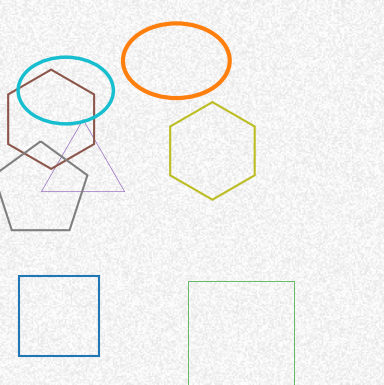[{"shape": "square", "thickness": 1.5, "radius": 0.52, "center": [0.154, 0.178]}, {"shape": "oval", "thickness": 3, "radius": 0.69, "center": [0.458, 0.842]}, {"shape": "square", "thickness": 0.5, "radius": 0.69, "center": [0.625, 0.132]}, {"shape": "triangle", "thickness": 0.5, "radius": 0.62, "center": [0.216, 0.565]}, {"shape": "hexagon", "thickness": 1.5, "radius": 0.64, "center": [0.133, 0.69]}, {"shape": "pentagon", "thickness": 1.5, "radius": 0.64, "center": [0.106, 0.505]}, {"shape": "hexagon", "thickness": 1.5, "radius": 0.63, "center": [0.552, 0.608]}, {"shape": "oval", "thickness": 2.5, "radius": 0.62, "center": [0.171, 0.765]}]